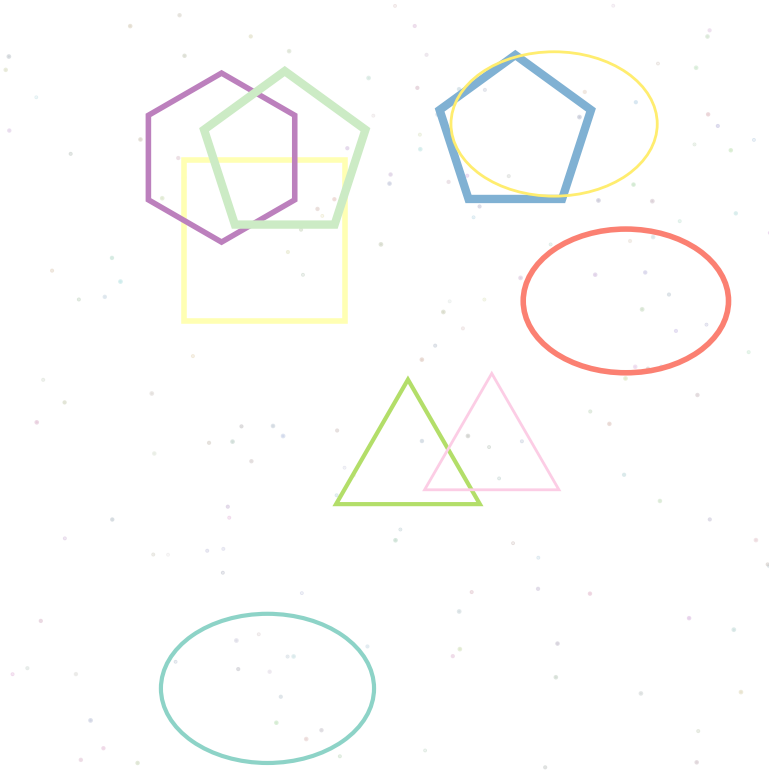[{"shape": "oval", "thickness": 1.5, "radius": 0.69, "center": [0.347, 0.106]}, {"shape": "square", "thickness": 2, "radius": 0.52, "center": [0.344, 0.687]}, {"shape": "oval", "thickness": 2, "radius": 0.67, "center": [0.813, 0.609]}, {"shape": "pentagon", "thickness": 3, "radius": 0.52, "center": [0.669, 0.825]}, {"shape": "triangle", "thickness": 1.5, "radius": 0.54, "center": [0.53, 0.399]}, {"shape": "triangle", "thickness": 1, "radius": 0.5, "center": [0.639, 0.414]}, {"shape": "hexagon", "thickness": 2, "radius": 0.55, "center": [0.288, 0.795]}, {"shape": "pentagon", "thickness": 3, "radius": 0.55, "center": [0.37, 0.797]}, {"shape": "oval", "thickness": 1, "radius": 0.67, "center": [0.72, 0.839]}]